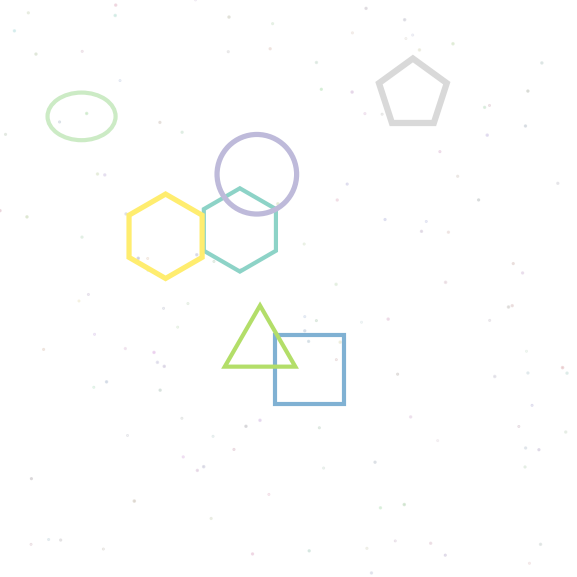[{"shape": "hexagon", "thickness": 2, "radius": 0.36, "center": [0.415, 0.601]}, {"shape": "circle", "thickness": 2.5, "radius": 0.34, "center": [0.445, 0.697]}, {"shape": "square", "thickness": 2, "radius": 0.3, "center": [0.536, 0.359]}, {"shape": "triangle", "thickness": 2, "radius": 0.35, "center": [0.45, 0.4]}, {"shape": "pentagon", "thickness": 3, "radius": 0.31, "center": [0.715, 0.836]}, {"shape": "oval", "thickness": 2, "radius": 0.29, "center": [0.141, 0.798]}, {"shape": "hexagon", "thickness": 2.5, "radius": 0.37, "center": [0.287, 0.59]}]